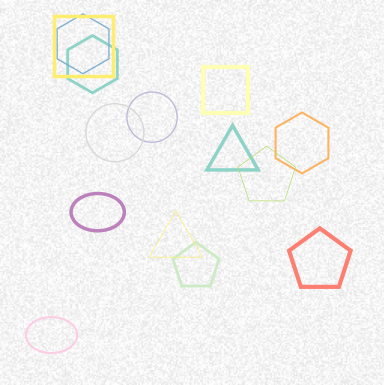[{"shape": "triangle", "thickness": 2.5, "radius": 0.38, "center": [0.604, 0.597]}, {"shape": "hexagon", "thickness": 2, "radius": 0.37, "center": [0.24, 0.833]}, {"shape": "square", "thickness": 3, "radius": 0.29, "center": [0.585, 0.766]}, {"shape": "circle", "thickness": 1, "radius": 0.33, "center": [0.395, 0.696]}, {"shape": "pentagon", "thickness": 3, "radius": 0.42, "center": [0.831, 0.323]}, {"shape": "hexagon", "thickness": 1, "radius": 0.39, "center": [0.216, 0.886]}, {"shape": "hexagon", "thickness": 1.5, "radius": 0.4, "center": [0.784, 0.629]}, {"shape": "pentagon", "thickness": 0.5, "radius": 0.39, "center": [0.693, 0.542]}, {"shape": "oval", "thickness": 1.5, "radius": 0.33, "center": [0.134, 0.13]}, {"shape": "circle", "thickness": 1, "radius": 0.38, "center": [0.298, 0.655]}, {"shape": "oval", "thickness": 2.5, "radius": 0.35, "center": [0.254, 0.449]}, {"shape": "pentagon", "thickness": 2, "radius": 0.31, "center": [0.509, 0.308]}, {"shape": "square", "thickness": 2.5, "radius": 0.39, "center": [0.216, 0.881]}, {"shape": "triangle", "thickness": 0.5, "radius": 0.4, "center": [0.457, 0.372]}]